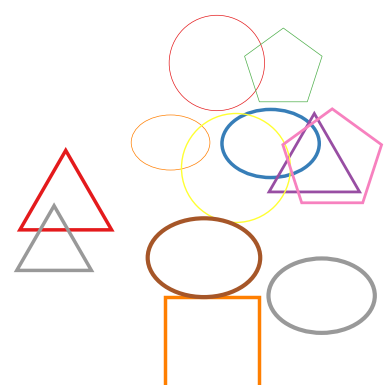[{"shape": "circle", "thickness": 0.5, "radius": 0.62, "center": [0.563, 0.836]}, {"shape": "triangle", "thickness": 2.5, "radius": 0.69, "center": [0.171, 0.472]}, {"shape": "oval", "thickness": 2.5, "radius": 0.63, "center": [0.703, 0.627]}, {"shape": "pentagon", "thickness": 0.5, "radius": 0.53, "center": [0.736, 0.821]}, {"shape": "triangle", "thickness": 2, "radius": 0.68, "center": [0.816, 0.569]}, {"shape": "square", "thickness": 2.5, "radius": 0.61, "center": [0.551, 0.106]}, {"shape": "oval", "thickness": 0.5, "radius": 0.51, "center": [0.443, 0.63]}, {"shape": "circle", "thickness": 1, "radius": 0.71, "center": [0.613, 0.564]}, {"shape": "oval", "thickness": 3, "radius": 0.73, "center": [0.53, 0.331]}, {"shape": "pentagon", "thickness": 2, "radius": 0.67, "center": [0.863, 0.582]}, {"shape": "triangle", "thickness": 2.5, "radius": 0.56, "center": [0.14, 0.354]}, {"shape": "oval", "thickness": 3, "radius": 0.69, "center": [0.835, 0.232]}]